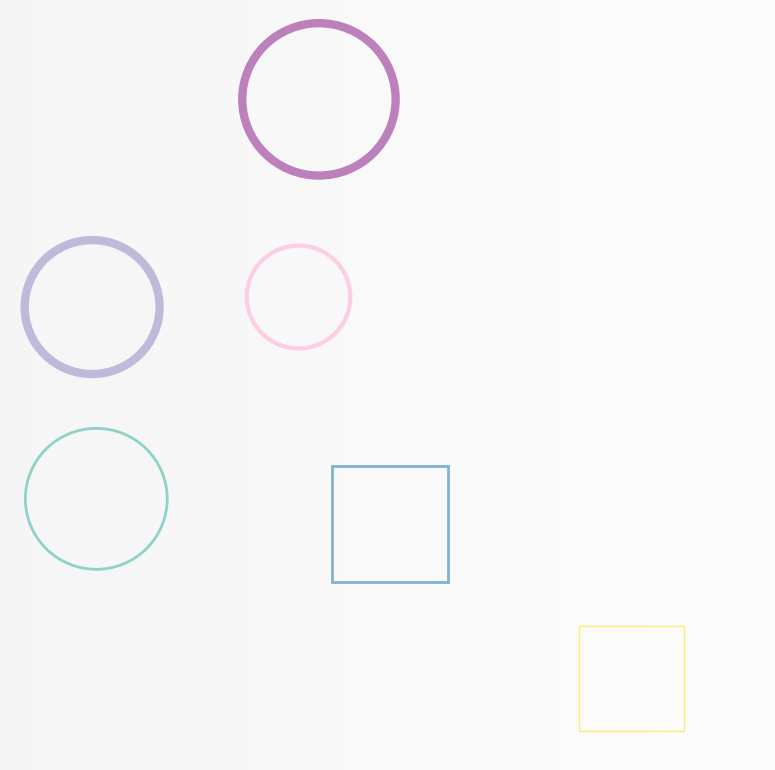[{"shape": "circle", "thickness": 1, "radius": 0.46, "center": [0.124, 0.352]}, {"shape": "circle", "thickness": 3, "radius": 0.44, "center": [0.119, 0.601]}, {"shape": "square", "thickness": 1, "radius": 0.38, "center": [0.503, 0.319]}, {"shape": "circle", "thickness": 1.5, "radius": 0.33, "center": [0.385, 0.614]}, {"shape": "circle", "thickness": 3, "radius": 0.49, "center": [0.412, 0.871]}, {"shape": "square", "thickness": 0.5, "radius": 0.34, "center": [0.815, 0.119]}]